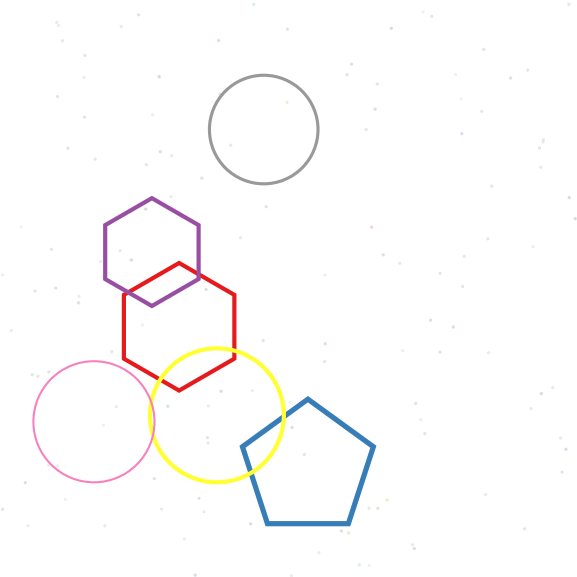[{"shape": "hexagon", "thickness": 2, "radius": 0.55, "center": [0.31, 0.433]}, {"shape": "pentagon", "thickness": 2.5, "radius": 0.6, "center": [0.533, 0.189]}, {"shape": "hexagon", "thickness": 2, "radius": 0.47, "center": [0.263, 0.563]}, {"shape": "circle", "thickness": 2, "radius": 0.58, "center": [0.376, 0.28]}, {"shape": "circle", "thickness": 1, "radius": 0.52, "center": [0.163, 0.269]}, {"shape": "circle", "thickness": 1.5, "radius": 0.47, "center": [0.457, 0.775]}]